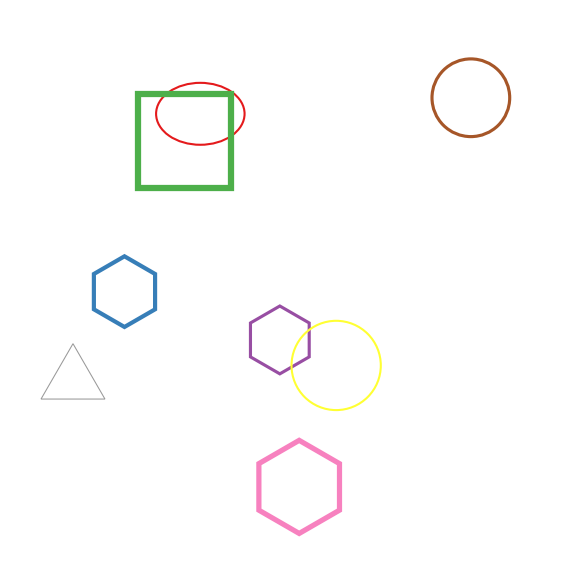[{"shape": "oval", "thickness": 1, "radius": 0.38, "center": [0.347, 0.802]}, {"shape": "hexagon", "thickness": 2, "radius": 0.31, "center": [0.216, 0.494]}, {"shape": "square", "thickness": 3, "radius": 0.41, "center": [0.32, 0.755]}, {"shape": "hexagon", "thickness": 1.5, "radius": 0.29, "center": [0.485, 0.411]}, {"shape": "circle", "thickness": 1, "radius": 0.39, "center": [0.582, 0.366]}, {"shape": "circle", "thickness": 1.5, "radius": 0.34, "center": [0.815, 0.83]}, {"shape": "hexagon", "thickness": 2.5, "radius": 0.4, "center": [0.518, 0.156]}, {"shape": "triangle", "thickness": 0.5, "radius": 0.32, "center": [0.126, 0.34]}]